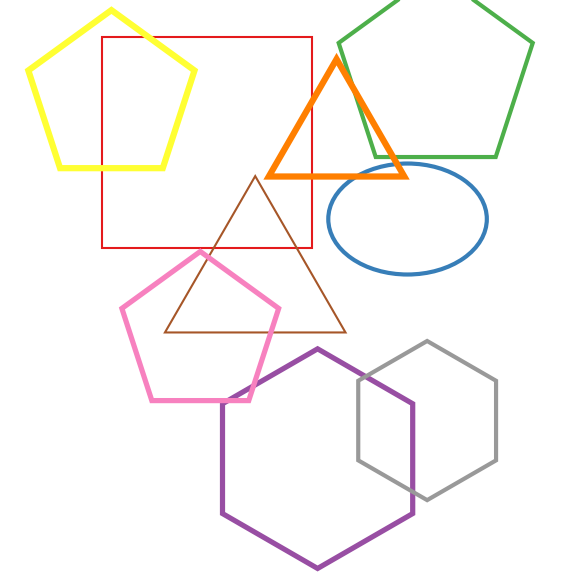[{"shape": "square", "thickness": 1, "radius": 0.91, "center": [0.358, 0.752]}, {"shape": "oval", "thickness": 2, "radius": 0.69, "center": [0.706, 0.62]}, {"shape": "pentagon", "thickness": 2, "radius": 0.88, "center": [0.754, 0.87]}, {"shape": "hexagon", "thickness": 2.5, "radius": 0.95, "center": [0.55, 0.205]}, {"shape": "triangle", "thickness": 3, "radius": 0.68, "center": [0.583, 0.761]}, {"shape": "pentagon", "thickness": 3, "radius": 0.76, "center": [0.193, 0.83]}, {"shape": "triangle", "thickness": 1, "radius": 0.9, "center": [0.442, 0.514]}, {"shape": "pentagon", "thickness": 2.5, "radius": 0.71, "center": [0.347, 0.421]}, {"shape": "hexagon", "thickness": 2, "radius": 0.69, "center": [0.74, 0.271]}]